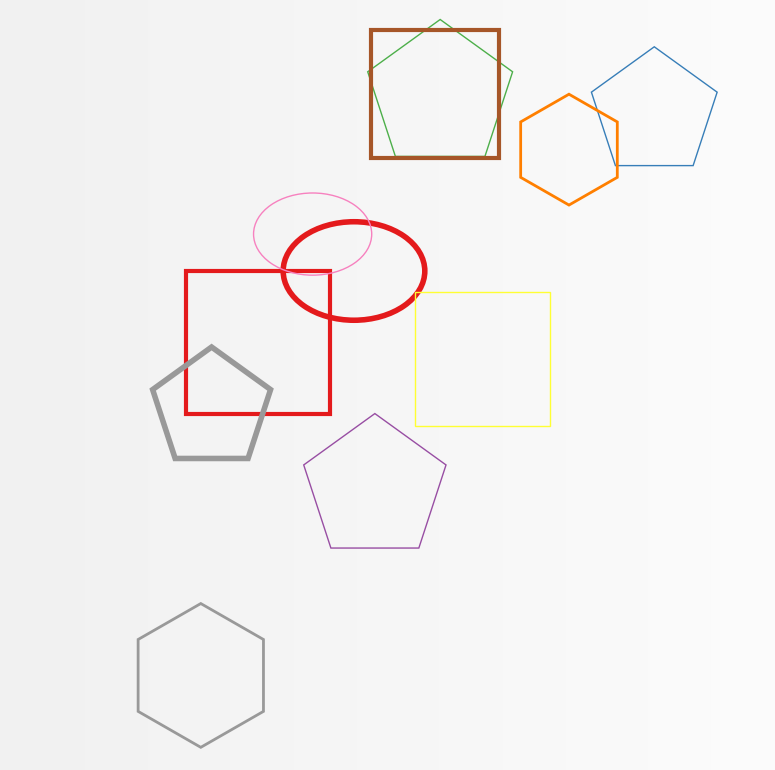[{"shape": "square", "thickness": 1.5, "radius": 0.46, "center": [0.333, 0.555]}, {"shape": "oval", "thickness": 2, "radius": 0.46, "center": [0.457, 0.648]}, {"shape": "pentagon", "thickness": 0.5, "radius": 0.43, "center": [0.844, 0.854]}, {"shape": "pentagon", "thickness": 0.5, "radius": 0.49, "center": [0.568, 0.876]}, {"shape": "pentagon", "thickness": 0.5, "radius": 0.48, "center": [0.484, 0.366]}, {"shape": "hexagon", "thickness": 1, "radius": 0.36, "center": [0.734, 0.806]}, {"shape": "square", "thickness": 0.5, "radius": 0.43, "center": [0.623, 0.534]}, {"shape": "square", "thickness": 1.5, "radius": 0.41, "center": [0.561, 0.878]}, {"shape": "oval", "thickness": 0.5, "radius": 0.38, "center": [0.403, 0.696]}, {"shape": "pentagon", "thickness": 2, "radius": 0.4, "center": [0.273, 0.469]}, {"shape": "hexagon", "thickness": 1, "radius": 0.47, "center": [0.259, 0.123]}]